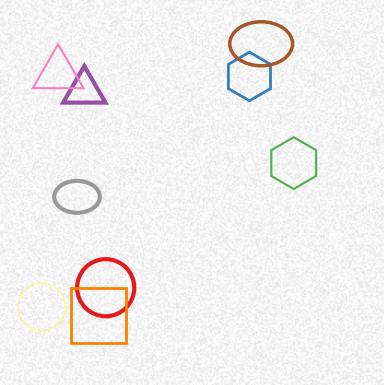[{"shape": "circle", "thickness": 3, "radius": 0.37, "center": [0.275, 0.253]}, {"shape": "hexagon", "thickness": 2, "radius": 0.32, "center": [0.648, 0.801]}, {"shape": "hexagon", "thickness": 1.5, "radius": 0.34, "center": [0.763, 0.576]}, {"shape": "triangle", "thickness": 3, "radius": 0.32, "center": [0.219, 0.765]}, {"shape": "square", "thickness": 2, "radius": 0.35, "center": [0.256, 0.18]}, {"shape": "circle", "thickness": 0.5, "radius": 0.31, "center": [0.109, 0.203]}, {"shape": "oval", "thickness": 2.5, "radius": 0.41, "center": [0.678, 0.886]}, {"shape": "triangle", "thickness": 1.5, "radius": 0.38, "center": [0.151, 0.809]}, {"shape": "oval", "thickness": 3, "radius": 0.3, "center": [0.2, 0.489]}]